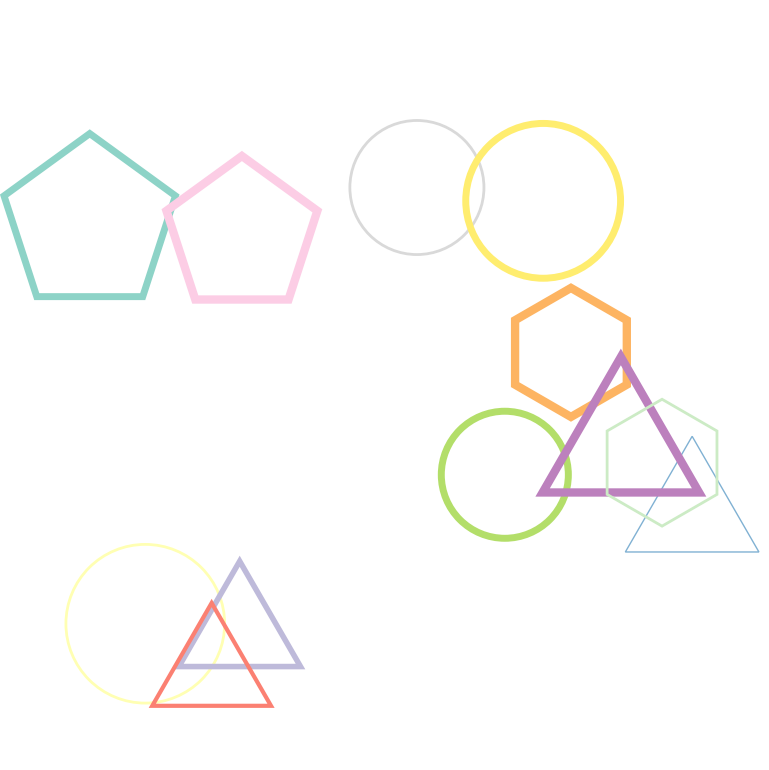[{"shape": "pentagon", "thickness": 2.5, "radius": 0.59, "center": [0.117, 0.709]}, {"shape": "circle", "thickness": 1, "radius": 0.52, "center": [0.189, 0.19]}, {"shape": "triangle", "thickness": 2, "radius": 0.46, "center": [0.311, 0.18]}, {"shape": "triangle", "thickness": 1.5, "radius": 0.45, "center": [0.275, 0.128]}, {"shape": "triangle", "thickness": 0.5, "radius": 0.5, "center": [0.899, 0.333]}, {"shape": "hexagon", "thickness": 3, "radius": 0.42, "center": [0.741, 0.542]}, {"shape": "circle", "thickness": 2.5, "radius": 0.41, "center": [0.656, 0.383]}, {"shape": "pentagon", "thickness": 3, "radius": 0.52, "center": [0.314, 0.694]}, {"shape": "circle", "thickness": 1, "radius": 0.44, "center": [0.541, 0.756]}, {"shape": "triangle", "thickness": 3, "radius": 0.59, "center": [0.806, 0.419]}, {"shape": "hexagon", "thickness": 1, "radius": 0.41, "center": [0.86, 0.399]}, {"shape": "circle", "thickness": 2.5, "radius": 0.5, "center": [0.705, 0.739]}]